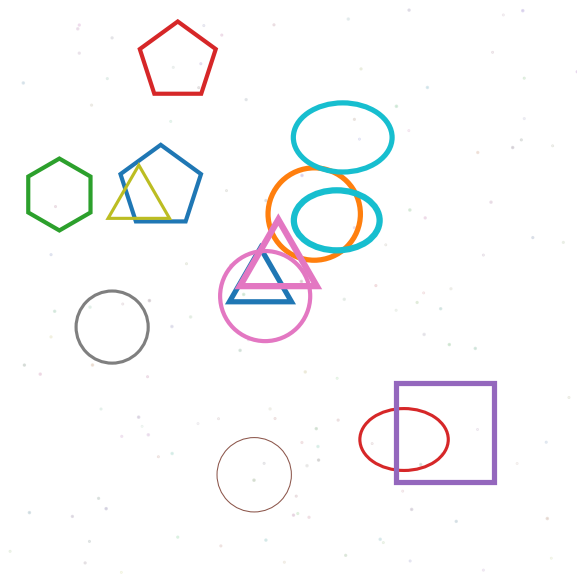[{"shape": "pentagon", "thickness": 2, "radius": 0.37, "center": [0.278, 0.675]}, {"shape": "triangle", "thickness": 2.5, "radius": 0.31, "center": [0.451, 0.508]}, {"shape": "circle", "thickness": 2.5, "radius": 0.4, "center": [0.544, 0.628]}, {"shape": "hexagon", "thickness": 2, "radius": 0.31, "center": [0.103, 0.662]}, {"shape": "oval", "thickness": 1.5, "radius": 0.38, "center": [0.7, 0.238]}, {"shape": "pentagon", "thickness": 2, "radius": 0.35, "center": [0.308, 0.893]}, {"shape": "square", "thickness": 2.5, "radius": 0.43, "center": [0.771, 0.25]}, {"shape": "circle", "thickness": 0.5, "radius": 0.32, "center": [0.44, 0.177]}, {"shape": "triangle", "thickness": 3, "radius": 0.38, "center": [0.482, 0.542]}, {"shape": "circle", "thickness": 2, "radius": 0.39, "center": [0.459, 0.486]}, {"shape": "circle", "thickness": 1.5, "radius": 0.31, "center": [0.194, 0.433]}, {"shape": "triangle", "thickness": 1.5, "radius": 0.31, "center": [0.24, 0.652]}, {"shape": "oval", "thickness": 3, "radius": 0.37, "center": [0.583, 0.618]}, {"shape": "oval", "thickness": 2.5, "radius": 0.43, "center": [0.593, 0.761]}]